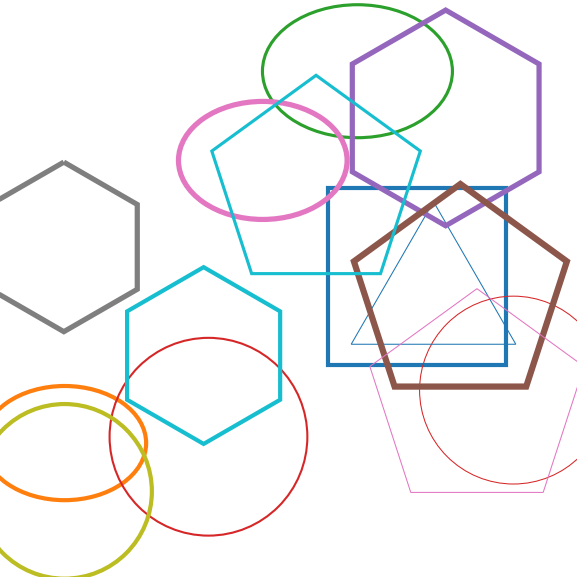[{"shape": "square", "thickness": 2, "radius": 0.77, "center": [0.722, 0.52]}, {"shape": "triangle", "thickness": 0.5, "radius": 0.82, "center": [0.751, 0.485]}, {"shape": "oval", "thickness": 2, "radius": 0.71, "center": [0.112, 0.232]}, {"shape": "oval", "thickness": 1.5, "radius": 0.82, "center": [0.619, 0.876]}, {"shape": "circle", "thickness": 1, "radius": 0.86, "center": [0.361, 0.243]}, {"shape": "circle", "thickness": 0.5, "radius": 0.81, "center": [0.889, 0.324]}, {"shape": "hexagon", "thickness": 2.5, "radius": 0.93, "center": [0.772, 0.795]}, {"shape": "pentagon", "thickness": 3, "radius": 0.97, "center": [0.797, 0.487]}, {"shape": "pentagon", "thickness": 0.5, "radius": 0.98, "center": [0.826, 0.304]}, {"shape": "oval", "thickness": 2.5, "radius": 0.73, "center": [0.455, 0.721]}, {"shape": "hexagon", "thickness": 2.5, "radius": 0.73, "center": [0.111, 0.572]}, {"shape": "circle", "thickness": 2, "radius": 0.76, "center": [0.112, 0.148]}, {"shape": "hexagon", "thickness": 2, "radius": 0.77, "center": [0.353, 0.383]}, {"shape": "pentagon", "thickness": 1.5, "radius": 0.95, "center": [0.547, 0.679]}]